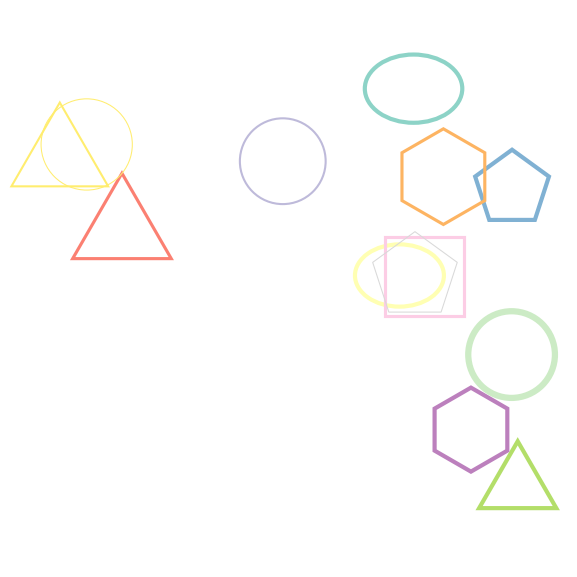[{"shape": "oval", "thickness": 2, "radius": 0.42, "center": [0.716, 0.846]}, {"shape": "oval", "thickness": 2, "radius": 0.39, "center": [0.692, 0.522]}, {"shape": "circle", "thickness": 1, "radius": 0.37, "center": [0.49, 0.72]}, {"shape": "triangle", "thickness": 1.5, "radius": 0.49, "center": [0.211, 0.601]}, {"shape": "pentagon", "thickness": 2, "radius": 0.34, "center": [0.887, 0.673]}, {"shape": "hexagon", "thickness": 1.5, "radius": 0.41, "center": [0.768, 0.693]}, {"shape": "triangle", "thickness": 2, "radius": 0.39, "center": [0.896, 0.158]}, {"shape": "square", "thickness": 1.5, "radius": 0.34, "center": [0.736, 0.52]}, {"shape": "pentagon", "thickness": 0.5, "radius": 0.38, "center": [0.719, 0.521]}, {"shape": "hexagon", "thickness": 2, "radius": 0.36, "center": [0.816, 0.255]}, {"shape": "circle", "thickness": 3, "radius": 0.38, "center": [0.886, 0.385]}, {"shape": "circle", "thickness": 0.5, "radius": 0.4, "center": [0.15, 0.749]}, {"shape": "triangle", "thickness": 1, "radius": 0.48, "center": [0.104, 0.725]}]